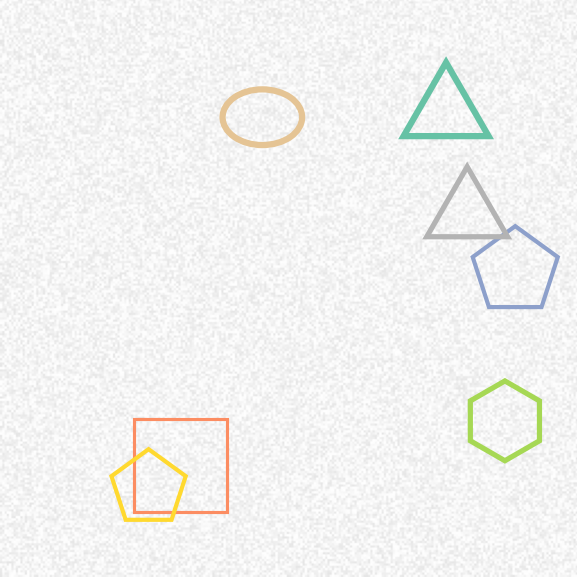[{"shape": "triangle", "thickness": 3, "radius": 0.42, "center": [0.772, 0.806]}, {"shape": "square", "thickness": 1.5, "radius": 0.4, "center": [0.313, 0.193]}, {"shape": "pentagon", "thickness": 2, "radius": 0.39, "center": [0.892, 0.53]}, {"shape": "hexagon", "thickness": 2.5, "radius": 0.35, "center": [0.874, 0.27]}, {"shape": "pentagon", "thickness": 2, "radius": 0.34, "center": [0.257, 0.154]}, {"shape": "oval", "thickness": 3, "radius": 0.34, "center": [0.454, 0.796]}, {"shape": "triangle", "thickness": 2.5, "radius": 0.4, "center": [0.809, 0.63]}]